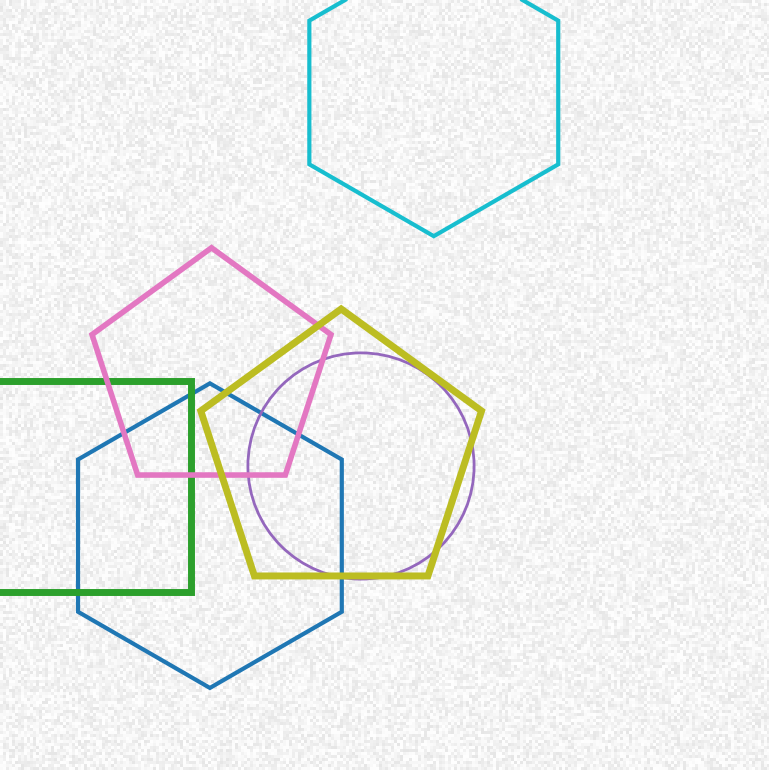[{"shape": "hexagon", "thickness": 1.5, "radius": 0.99, "center": [0.273, 0.304]}, {"shape": "square", "thickness": 2.5, "radius": 0.69, "center": [0.111, 0.368]}, {"shape": "circle", "thickness": 1, "radius": 0.73, "center": [0.469, 0.395]}, {"shape": "pentagon", "thickness": 2, "radius": 0.82, "center": [0.275, 0.515]}, {"shape": "pentagon", "thickness": 2.5, "radius": 0.96, "center": [0.443, 0.407]}, {"shape": "hexagon", "thickness": 1.5, "radius": 0.93, "center": [0.563, 0.88]}]